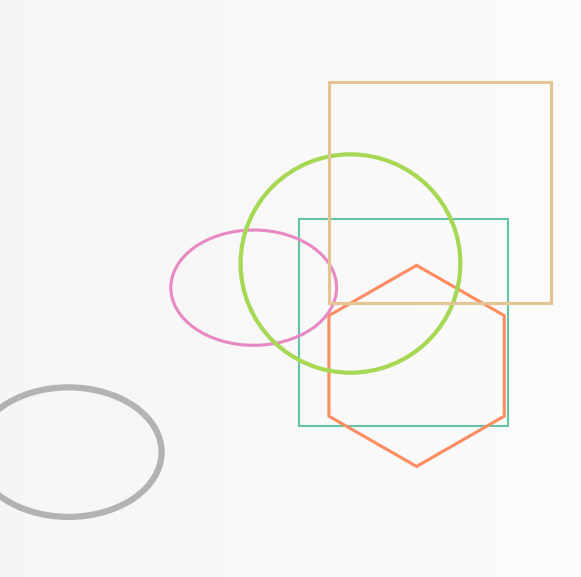[{"shape": "square", "thickness": 1, "radius": 0.89, "center": [0.694, 0.441]}, {"shape": "hexagon", "thickness": 1.5, "radius": 0.87, "center": [0.717, 0.366]}, {"shape": "oval", "thickness": 1.5, "radius": 0.71, "center": [0.436, 0.501]}, {"shape": "circle", "thickness": 2, "radius": 0.95, "center": [0.603, 0.543]}, {"shape": "square", "thickness": 1.5, "radius": 0.95, "center": [0.757, 0.666]}, {"shape": "oval", "thickness": 3, "radius": 0.8, "center": [0.118, 0.216]}]